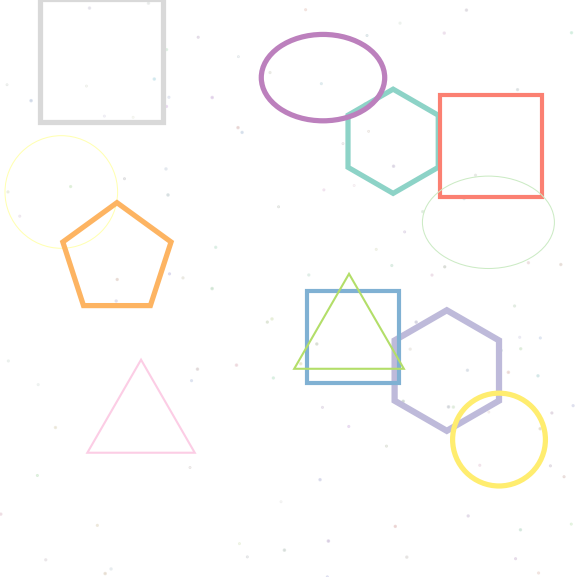[{"shape": "hexagon", "thickness": 2.5, "radius": 0.45, "center": [0.681, 0.755]}, {"shape": "circle", "thickness": 0.5, "radius": 0.49, "center": [0.106, 0.667]}, {"shape": "hexagon", "thickness": 3, "radius": 0.52, "center": [0.774, 0.357]}, {"shape": "square", "thickness": 2, "radius": 0.44, "center": [0.85, 0.746]}, {"shape": "square", "thickness": 2, "radius": 0.4, "center": [0.611, 0.416]}, {"shape": "pentagon", "thickness": 2.5, "radius": 0.49, "center": [0.203, 0.55]}, {"shape": "triangle", "thickness": 1, "radius": 0.55, "center": [0.604, 0.415]}, {"shape": "triangle", "thickness": 1, "radius": 0.54, "center": [0.244, 0.269]}, {"shape": "square", "thickness": 2.5, "radius": 0.53, "center": [0.176, 0.894]}, {"shape": "oval", "thickness": 2.5, "radius": 0.53, "center": [0.559, 0.865]}, {"shape": "oval", "thickness": 0.5, "radius": 0.57, "center": [0.846, 0.614]}, {"shape": "circle", "thickness": 2.5, "radius": 0.4, "center": [0.864, 0.238]}]